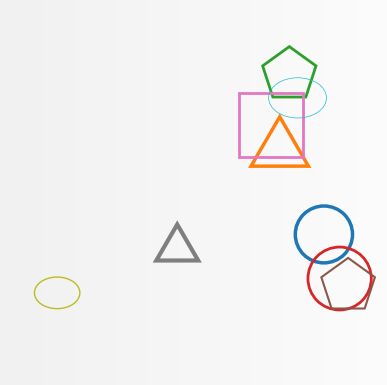[{"shape": "circle", "thickness": 2.5, "radius": 0.37, "center": [0.836, 0.391]}, {"shape": "triangle", "thickness": 2.5, "radius": 0.43, "center": [0.722, 0.611]}, {"shape": "pentagon", "thickness": 2, "radius": 0.36, "center": [0.747, 0.807]}, {"shape": "circle", "thickness": 2, "radius": 0.41, "center": [0.876, 0.277]}, {"shape": "pentagon", "thickness": 1.5, "radius": 0.36, "center": [0.898, 0.257]}, {"shape": "square", "thickness": 2, "radius": 0.41, "center": [0.699, 0.676]}, {"shape": "triangle", "thickness": 3, "radius": 0.31, "center": [0.457, 0.355]}, {"shape": "oval", "thickness": 1, "radius": 0.29, "center": [0.147, 0.239]}, {"shape": "oval", "thickness": 0.5, "radius": 0.37, "center": [0.768, 0.746]}]